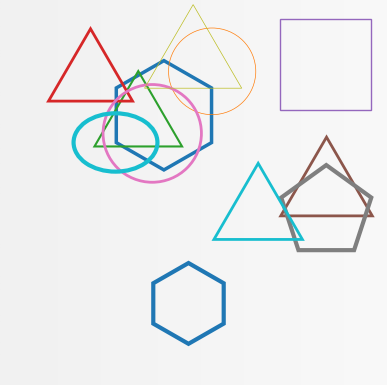[{"shape": "hexagon", "thickness": 2.5, "radius": 0.71, "center": [0.423, 0.701]}, {"shape": "hexagon", "thickness": 3, "radius": 0.52, "center": [0.486, 0.212]}, {"shape": "circle", "thickness": 0.5, "radius": 0.56, "center": [0.547, 0.815]}, {"shape": "triangle", "thickness": 1.5, "radius": 0.65, "center": [0.357, 0.685]}, {"shape": "triangle", "thickness": 2, "radius": 0.63, "center": [0.234, 0.8]}, {"shape": "square", "thickness": 1, "radius": 0.59, "center": [0.84, 0.832]}, {"shape": "triangle", "thickness": 2, "radius": 0.68, "center": [0.843, 0.507]}, {"shape": "circle", "thickness": 2, "radius": 0.63, "center": [0.393, 0.654]}, {"shape": "pentagon", "thickness": 3, "radius": 0.61, "center": [0.842, 0.449]}, {"shape": "triangle", "thickness": 0.5, "radius": 0.72, "center": [0.498, 0.843]}, {"shape": "oval", "thickness": 3, "radius": 0.54, "center": [0.298, 0.63]}, {"shape": "triangle", "thickness": 2, "radius": 0.66, "center": [0.666, 0.444]}]